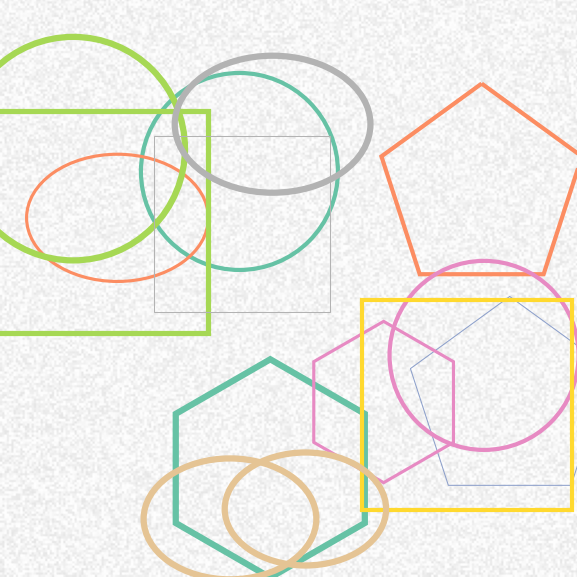[{"shape": "circle", "thickness": 2, "radius": 0.85, "center": [0.415, 0.702]}, {"shape": "hexagon", "thickness": 3, "radius": 0.95, "center": [0.468, 0.188]}, {"shape": "oval", "thickness": 1.5, "radius": 0.79, "center": [0.203, 0.622]}, {"shape": "pentagon", "thickness": 2, "radius": 0.91, "center": [0.834, 0.672]}, {"shape": "pentagon", "thickness": 0.5, "radius": 0.9, "center": [0.883, 0.305]}, {"shape": "hexagon", "thickness": 1.5, "radius": 0.7, "center": [0.664, 0.303]}, {"shape": "circle", "thickness": 2, "radius": 0.82, "center": [0.838, 0.384]}, {"shape": "circle", "thickness": 3, "radius": 0.97, "center": [0.127, 0.742]}, {"shape": "square", "thickness": 2.5, "radius": 0.96, "center": [0.168, 0.614]}, {"shape": "square", "thickness": 2, "radius": 0.91, "center": [0.809, 0.298]}, {"shape": "oval", "thickness": 3, "radius": 0.7, "center": [0.529, 0.118]}, {"shape": "oval", "thickness": 3, "radius": 0.75, "center": [0.398, 0.101]}, {"shape": "square", "thickness": 0.5, "radius": 0.76, "center": [0.419, 0.611]}, {"shape": "oval", "thickness": 3, "radius": 0.85, "center": [0.472, 0.784]}]